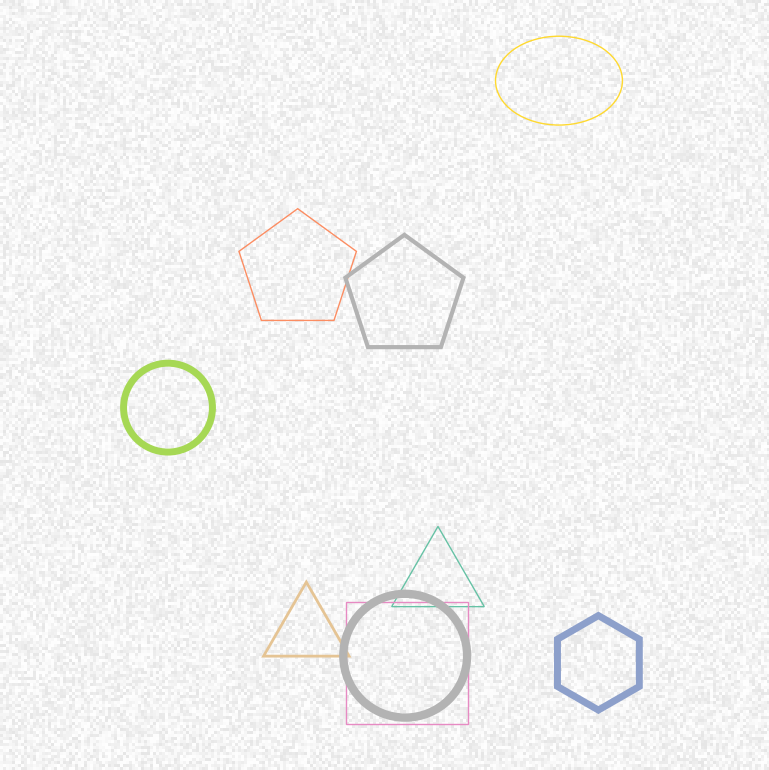[{"shape": "triangle", "thickness": 0.5, "radius": 0.35, "center": [0.569, 0.247]}, {"shape": "pentagon", "thickness": 0.5, "radius": 0.4, "center": [0.387, 0.649]}, {"shape": "hexagon", "thickness": 2.5, "radius": 0.31, "center": [0.777, 0.139]}, {"shape": "square", "thickness": 0.5, "radius": 0.4, "center": [0.528, 0.139]}, {"shape": "circle", "thickness": 2.5, "radius": 0.29, "center": [0.218, 0.471]}, {"shape": "oval", "thickness": 0.5, "radius": 0.41, "center": [0.726, 0.895]}, {"shape": "triangle", "thickness": 1, "radius": 0.32, "center": [0.398, 0.18]}, {"shape": "circle", "thickness": 3, "radius": 0.4, "center": [0.526, 0.148]}, {"shape": "pentagon", "thickness": 1.5, "radius": 0.4, "center": [0.525, 0.614]}]